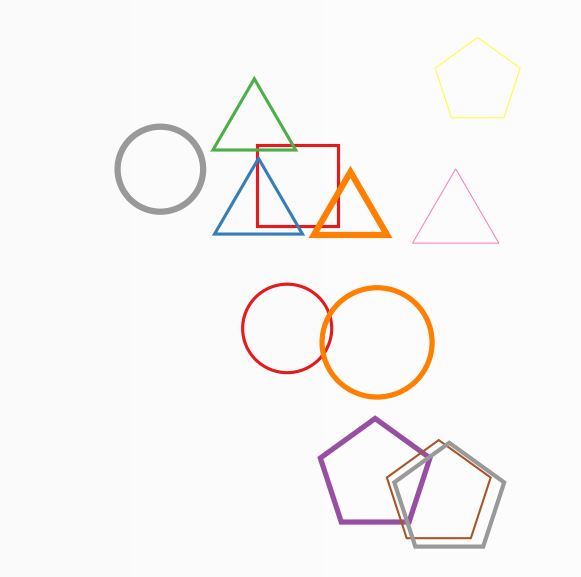[{"shape": "circle", "thickness": 1.5, "radius": 0.38, "center": [0.494, 0.43]}, {"shape": "square", "thickness": 1.5, "radius": 0.35, "center": [0.512, 0.679]}, {"shape": "triangle", "thickness": 1.5, "radius": 0.44, "center": [0.445, 0.638]}, {"shape": "triangle", "thickness": 1.5, "radius": 0.41, "center": [0.438, 0.78]}, {"shape": "pentagon", "thickness": 2.5, "radius": 0.5, "center": [0.645, 0.175]}, {"shape": "triangle", "thickness": 3, "radius": 0.36, "center": [0.603, 0.629]}, {"shape": "circle", "thickness": 2.5, "radius": 0.47, "center": [0.649, 0.406]}, {"shape": "pentagon", "thickness": 0.5, "radius": 0.38, "center": [0.822, 0.857]}, {"shape": "pentagon", "thickness": 1, "radius": 0.47, "center": [0.755, 0.143]}, {"shape": "triangle", "thickness": 0.5, "radius": 0.43, "center": [0.784, 0.621]}, {"shape": "pentagon", "thickness": 2, "radius": 0.5, "center": [0.773, 0.133]}, {"shape": "circle", "thickness": 3, "radius": 0.37, "center": [0.276, 0.706]}]